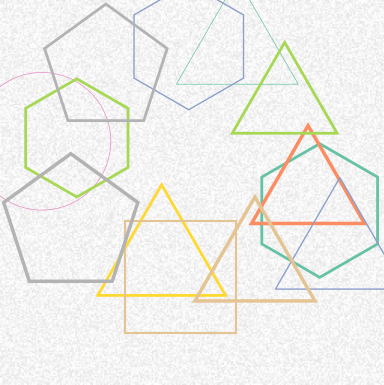[{"shape": "triangle", "thickness": 0.5, "radius": 0.91, "center": [0.616, 0.873]}, {"shape": "hexagon", "thickness": 2, "radius": 0.87, "center": [0.83, 0.453]}, {"shape": "triangle", "thickness": 2.5, "radius": 0.85, "center": [0.8, 0.504]}, {"shape": "hexagon", "thickness": 1, "radius": 0.82, "center": [0.49, 0.879]}, {"shape": "triangle", "thickness": 1, "radius": 0.97, "center": [0.883, 0.346]}, {"shape": "circle", "thickness": 0.5, "radius": 0.89, "center": [0.109, 0.633]}, {"shape": "triangle", "thickness": 2, "radius": 0.79, "center": [0.739, 0.733]}, {"shape": "hexagon", "thickness": 2, "radius": 0.77, "center": [0.2, 0.642]}, {"shape": "triangle", "thickness": 2, "radius": 0.96, "center": [0.42, 0.329]}, {"shape": "triangle", "thickness": 2.5, "radius": 0.9, "center": [0.662, 0.308]}, {"shape": "square", "thickness": 1.5, "radius": 0.72, "center": [0.47, 0.28]}, {"shape": "pentagon", "thickness": 2.5, "radius": 0.92, "center": [0.184, 0.418]}, {"shape": "pentagon", "thickness": 2, "radius": 0.84, "center": [0.275, 0.822]}]